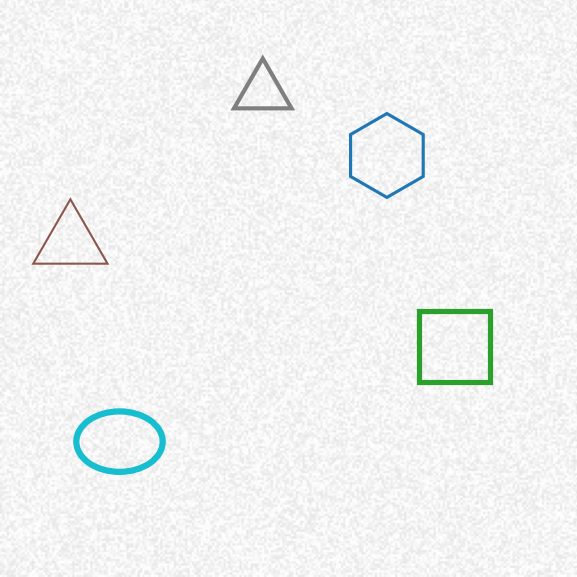[{"shape": "hexagon", "thickness": 1.5, "radius": 0.36, "center": [0.67, 0.73]}, {"shape": "square", "thickness": 2.5, "radius": 0.31, "center": [0.787, 0.398]}, {"shape": "triangle", "thickness": 1, "radius": 0.37, "center": [0.122, 0.58]}, {"shape": "triangle", "thickness": 2, "radius": 0.29, "center": [0.455, 0.84]}, {"shape": "oval", "thickness": 3, "radius": 0.37, "center": [0.207, 0.234]}]